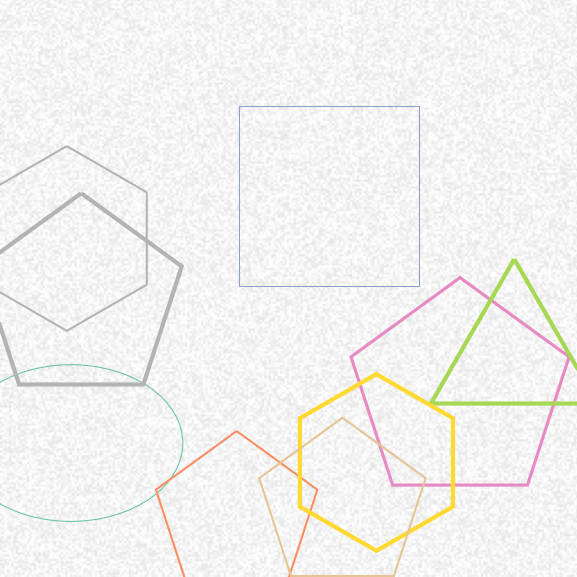[{"shape": "oval", "thickness": 0.5, "radius": 0.97, "center": [0.123, 0.232]}, {"shape": "pentagon", "thickness": 1, "radius": 0.73, "center": [0.41, 0.106]}, {"shape": "square", "thickness": 0.5, "radius": 0.78, "center": [0.57, 0.66]}, {"shape": "pentagon", "thickness": 1.5, "radius": 0.99, "center": [0.797, 0.32]}, {"shape": "triangle", "thickness": 2, "radius": 0.83, "center": [0.891, 0.384]}, {"shape": "hexagon", "thickness": 2, "radius": 0.76, "center": [0.652, 0.198]}, {"shape": "pentagon", "thickness": 1, "radius": 0.76, "center": [0.593, 0.124]}, {"shape": "hexagon", "thickness": 1, "radius": 0.8, "center": [0.116, 0.586]}, {"shape": "pentagon", "thickness": 2, "radius": 0.92, "center": [0.141, 0.481]}]